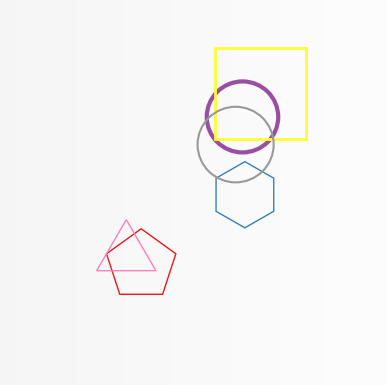[{"shape": "pentagon", "thickness": 1, "radius": 0.47, "center": [0.364, 0.312]}, {"shape": "hexagon", "thickness": 1, "radius": 0.43, "center": [0.632, 0.494]}, {"shape": "circle", "thickness": 3, "radius": 0.46, "center": [0.626, 0.696]}, {"shape": "square", "thickness": 2, "radius": 0.59, "center": [0.673, 0.757]}, {"shape": "triangle", "thickness": 1, "radius": 0.44, "center": [0.326, 0.341]}, {"shape": "circle", "thickness": 1.5, "radius": 0.49, "center": [0.608, 0.625]}]